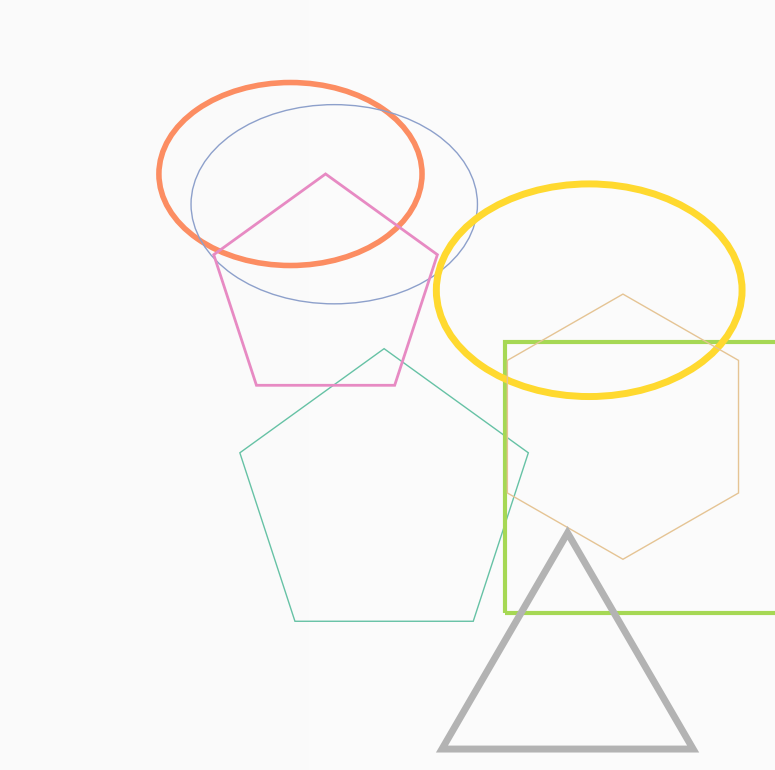[{"shape": "pentagon", "thickness": 0.5, "radius": 0.98, "center": [0.496, 0.351]}, {"shape": "oval", "thickness": 2, "radius": 0.85, "center": [0.375, 0.774]}, {"shape": "oval", "thickness": 0.5, "radius": 0.92, "center": [0.431, 0.735]}, {"shape": "pentagon", "thickness": 1, "radius": 0.76, "center": [0.42, 0.622]}, {"shape": "square", "thickness": 1.5, "radius": 0.88, "center": [0.828, 0.38]}, {"shape": "oval", "thickness": 2.5, "radius": 0.99, "center": [0.76, 0.623]}, {"shape": "hexagon", "thickness": 0.5, "radius": 0.86, "center": [0.804, 0.446]}, {"shape": "triangle", "thickness": 2.5, "radius": 0.94, "center": [0.732, 0.121]}]